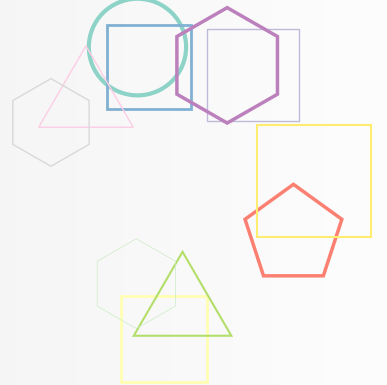[{"shape": "circle", "thickness": 3, "radius": 0.63, "center": [0.355, 0.878]}, {"shape": "square", "thickness": 2, "radius": 0.56, "center": [0.423, 0.119]}, {"shape": "square", "thickness": 1, "radius": 0.59, "center": [0.653, 0.805]}, {"shape": "pentagon", "thickness": 2.5, "radius": 0.66, "center": [0.757, 0.39]}, {"shape": "square", "thickness": 2, "radius": 0.54, "center": [0.384, 0.827]}, {"shape": "triangle", "thickness": 1.5, "radius": 0.73, "center": [0.471, 0.201]}, {"shape": "triangle", "thickness": 1, "radius": 0.71, "center": [0.222, 0.74]}, {"shape": "hexagon", "thickness": 1, "radius": 0.57, "center": [0.131, 0.682]}, {"shape": "hexagon", "thickness": 2.5, "radius": 0.75, "center": [0.586, 0.83]}, {"shape": "hexagon", "thickness": 0.5, "radius": 0.58, "center": [0.352, 0.263]}, {"shape": "square", "thickness": 1.5, "radius": 0.73, "center": [0.81, 0.53]}]